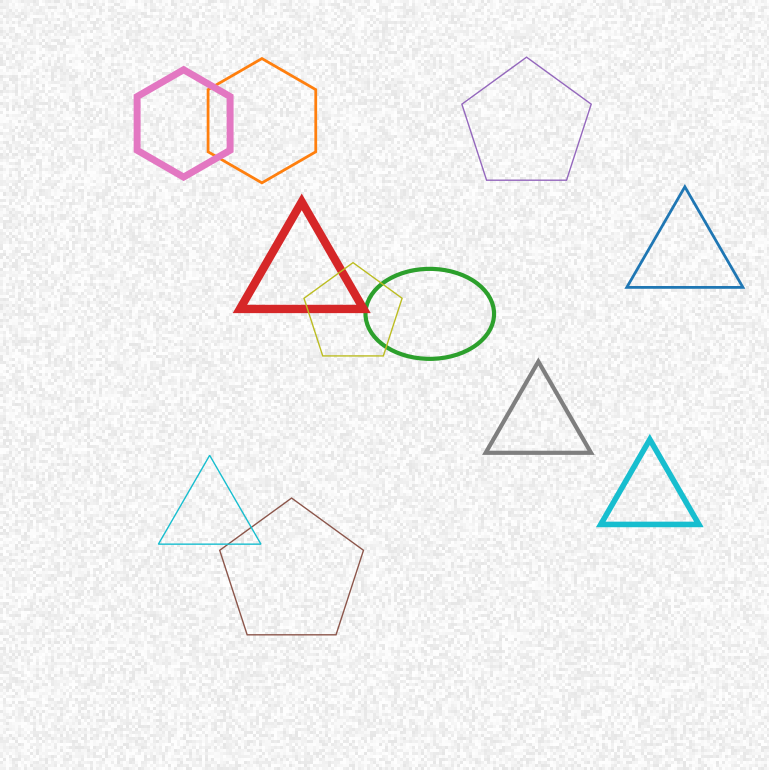[{"shape": "triangle", "thickness": 1, "radius": 0.44, "center": [0.889, 0.67]}, {"shape": "hexagon", "thickness": 1, "radius": 0.4, "center": [0.34, 0.843]}, {"shape": "oval", "thickness": 1.5, "radius": 0.42, "center": [0.558, 0.592]}, {"shape": "triangle", "thickness": 3, "radius": 0.46, "center": [0.392, 0.645]}, {"shape": "pentagon", "thickness": 0.5, "radius": 0.44, "center": [0.684, 0.837]}, {"shape": "pentagon", "thickness": 0.5, "radius": 0.49, "center": [0.379, 0.255]}, {"shape": "hexagon", "thickness": 2.5, "radius": 0.35, "center": [0.238, 0.84]}, {"shape": "triangle", "thickness": 1.5, "radius": 0.4, "center": [0.699, 0.451]}, {"shape": "pentagon", "thickness": 0.5, "radius": 0.33, "center": [0.458, 0.592]}, {"shape": "triangle", "thickness": 0.5, "radius": 0.38, "center": [0.272, 0.332]}, {"shape": "triangle", "thickness": 2, "radius": 0.37, "center": [0.844, 0.356]}]